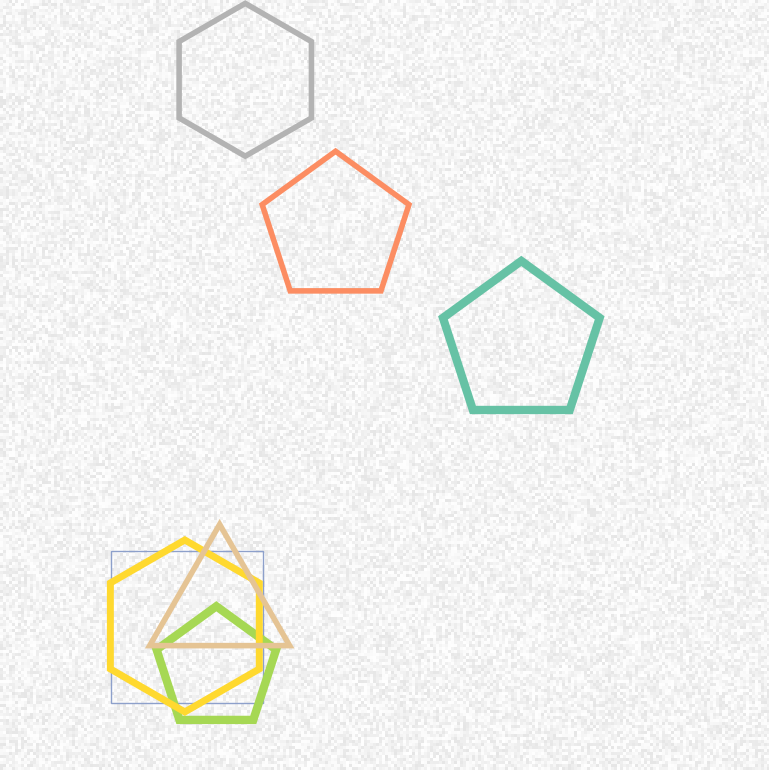[{"shape": "pentagon", "thickness": 3, "radius": 0.53, "center": [0.677, 0.554]}, {"shape": "pentagon", "thickness": 2, "radius": 0.5, "center": [0.436, 0.703]}, {"shape": "square", "thickness": 0.5, "radius": 0.49, "center": [0.243, 0.185]}, {"shape": "pentagon", "thickness": 3, "radius": 0.41, "center": [0.281, 0.131]}, {"shape": "hexagon", "thickness": 2.5, "radius": 0.56, "center": [0.24, 0.187]}, {"shape": "triangle", "thickness": 2, "radius": 0.52, "center": [0.285, 0.214]}, {"shape": "hexagon", "thickness": 2, "radius": 0.5, "center": [0.319, 0.896]}]